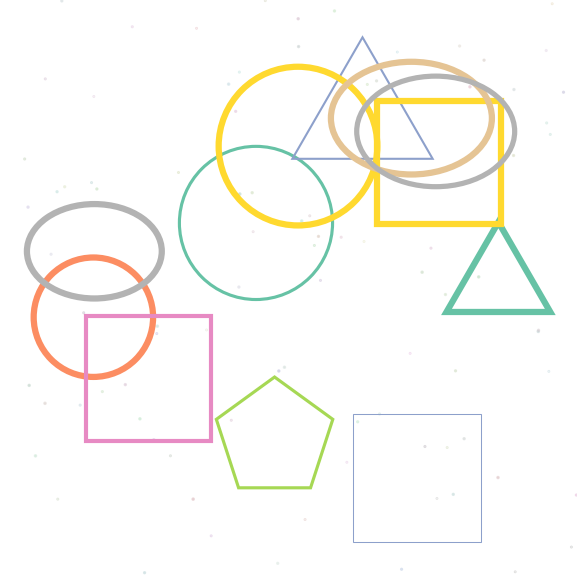[{"shape": "triangle", "thickness": 3, "radius": 0.52, "center": [0.863, 0.511]}, {"shape": "circle", "thickness": 1.5, "radius": 0.66, "center": [0.443, 0.613]}, {"shape": "circle", "thickness": 3, "radius": 0.52, "center": [0.162, 0.45]}, {"shape": "triangle", "thickness": 1, "radius": 0.7, "center": [0.628, 0.794]}, {"shape": "square", "thickness": 0.5, "radius": 0.55, "center": [0.722, 0.172]}, {"shape": "square", "thickness": 2, "radius": 0.54, "center": [0.257, 0.344]}, {"shape": "pentagon", "thickness": 1.5, "radius": 0.53, "center": [0.475, 0.24]}, {"shape": "circle", "thickness": 3, "radius": 0.69, "center": [0.516, 0.746]}, {"shape": "square", "thickness": 3, "radius": 0.54, "center": [0.76, 0.718]}, {"shape": "oval", "thickness": 3, "radius": 0.7, "center": [0.712, 0.795]}, {"shape": "oval", "thickness": 3, "radius": 0.58, "center": [0.163, 0.564]}, {"shape": "oval", "thickness": 2.5, "radius": 0.68, "center": [0.754, 0.772]}]